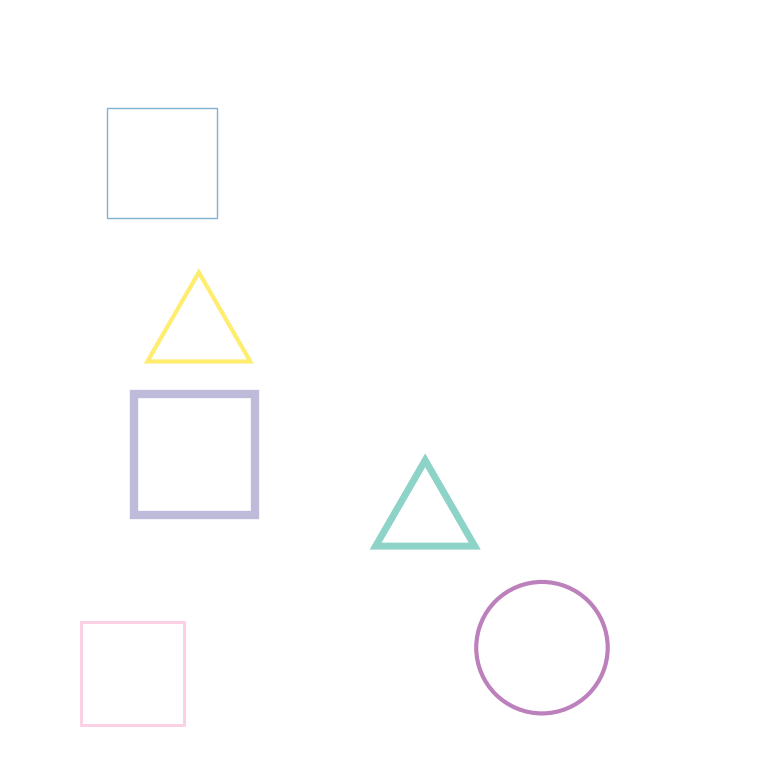[{"shape": "triangle", "thickness": 2.5, "radius": 0.37, "center": [0.552, 0.328]}, {"shape": "square", "thickness": 3, "radius": 0.39, "center": [0.252, 0.41]}, {"shape": "square", "thickness": 0.5, "radius": 0.36, "center": [0.21, 0.788]}, {"shape": "square", "thickness": 1, "radius": 0.33, "center": [0.172, 0.125]}, {"shape": "circle", "thickness": 1.5, "radius": 0.43, "center": [0.704, 0.159]}, {"shape": "triangle", "thickness": 1.5, "radius": 0.39, "center": [0.258, 0.569]}]